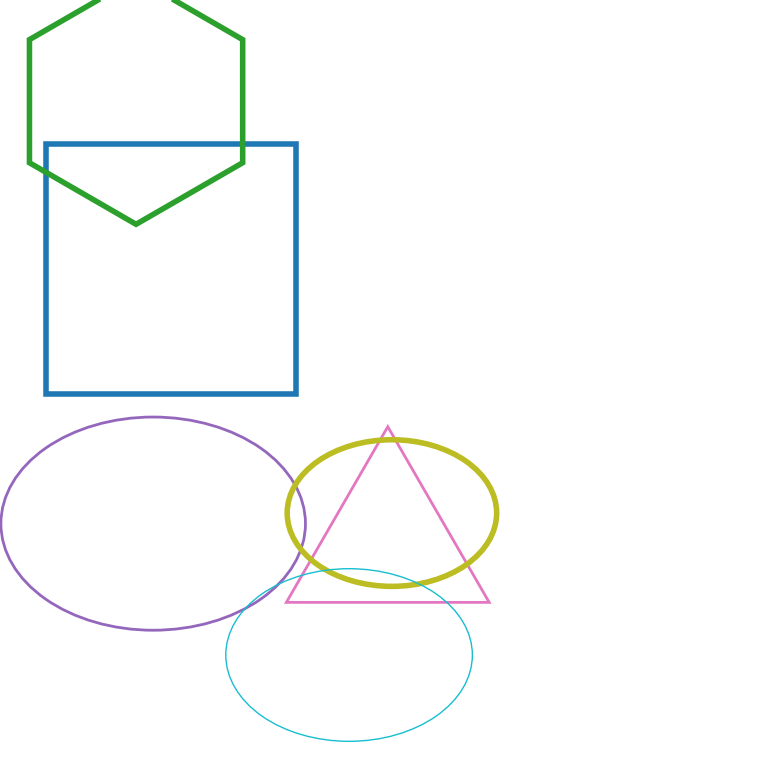[{"shape": "square", "thickness": 2, "radius": 0.81, "center": [0.222, 0.65]}, {"shape": "hexagon", "thickness": 2, "radius": 0.8, "center": [0.177, 0.869]}, {"shape": "oval", "thickness": 1, "radius": 0.99, "center": [0.199, 0.32]}, {"shape": "triangle", "thickness": 1, "radius": 0.76, "center": [0.504, 0.294]}, {"shape": "oval", "thickness": 2, "radius": 0.68, "center": [0.509, 0.334]}, {"shape": "oval", "thickness": 0.5, "radius": 0.8, "center": [0.453, 0.149]}]